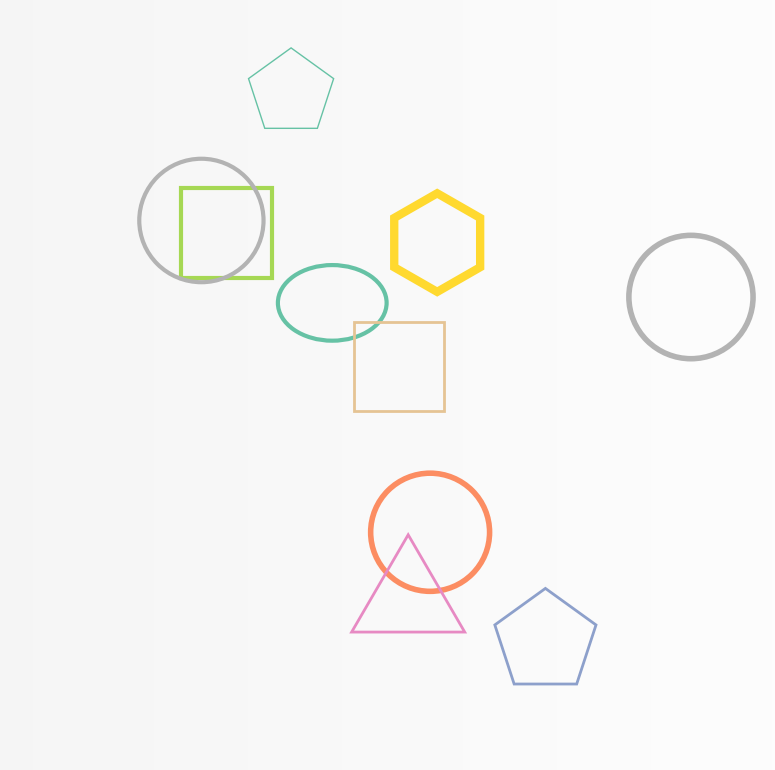[{"shape": "oval", "thickness": 1.5, "radius": 0.35, "center": [0.429, 0.607]}, {"shape": "pentagon", "thickness": 0.5, "radius": 0.29, "center": [0.376, 0.88]}, {"shape": "circle", "thickness": 2, "radius": 0.38, "center": [0.555, 0.309]}, {"shape": "pentagon", "thickness": 1, "radius": 0.34, "center": [0.704, 0.167]}, {"shape": "triangle", "thickness": 1, "radius": 0.42, "center": [0.527, 0.221]}, {"shape": "square", "thickness": 1.5, "radius": 0.29, "center": [0.293, 0.698]}, {"shape": "hexagon", "thickness": 3, "radius": 0.32, "center": [0.564, 0.685]}, {"shape": "square", "thickness": 1, "radius": 0.29, "center": [0.515, 0.524]}, {"shape": "circle", "thickness": 2, "radius": 0.4, "center": [0.892, 0.614]}, {"shape": "circle", "thickness": 1.5, "radius": 0.4, "center": [0.26, 0.714]}]